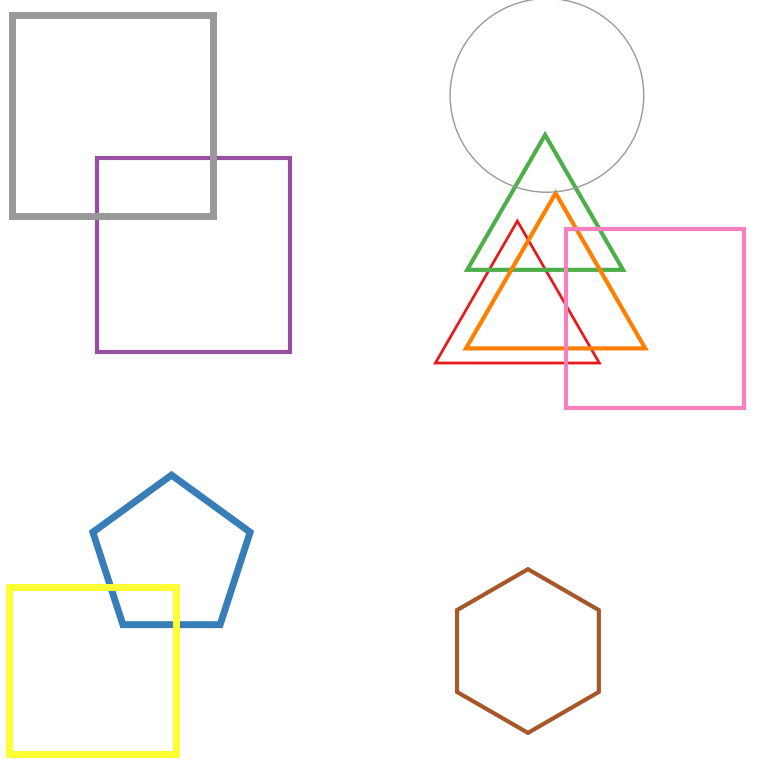[{"shape": "triangle", "thickness": 1, "radius": 0.61, "center": [0.672, 0.59]}, {"shape": "pentagon", "thickness": 2.5, "radius": 0.54, "center": [0.223, 0.276]}, {"shape": "triangle", "thickness": 1.5, "radius": 0.58, "center": [0.708, 0.708]}, {"shape": "square", "thickness": 1.5, "radius": 0.63, "center": [0.251, 0.669]}, {"shape": "triangle", "thickness": 1.5, "radius": 0.67, "center": [0.722, 0.615]}, {"shape": "square", "thickness": 2.5, "radius": 0.54, "center": [0.12, 0.129]}, {"shape": "hexagon", "thickness": 1.5, "radius": 0.53, "center": [0.686, 0.155]}, {"shape": "square", "thickness": 1.5, "radius": 0.58, "center": [0.851, 0.586]}, {"shape": "square", "thickness": 2.5, "radius": 0.65, "center": [0.146, 0.85]}, {"shape": "circle", "thickness": 0.5, "radius": 0.63, "center": [0.71, 0.876]}]